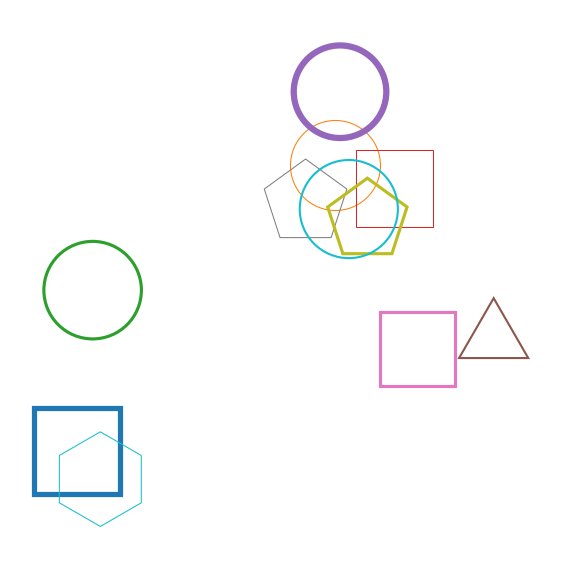[{"shape": "square", "thickness": 2.5, "radius": 0.37, "center": [0.134, 0.219]}, {"shape": "circle", "thickness": 0.5, "radius": 0.39, "center": [0.581, 0.713]}, {"shape": "circle", "thickness": 1.5, "radius": 0.42, "center": [0.16, 0.497]}, {"shape": "square", "thickness": 0.5, "radius": 0.33, "center": [0.683, 0.673]}, {"shape": "circle", "thickness": 3, "radius": 0.4, "center": [0.589, 0.84]}, {"shape": "triangle", "thickness": 1, "radius": 0.35, "center": [0.855, 0.414]}, {"shape": "square", "thickness": 1.5, "radius": 0.32, "center": [0.723, 0.395]}, {"shape": "pentagon", "thickness": 0.5, "radius": 0.38, "center": [0.529, 0.649]}, {"shape": "pentagon", "thickness": 1.5, "radius": 0.36, "center": [0.636, 0.618]}, {"shape": "circle", "thickness": 1, "radius": 0.42, "center": [0.604, 0.637]}, {"shape": "hexagon", "thickness": 0.5, "radius": 0.41, "center": [0.174, 0.169]}]